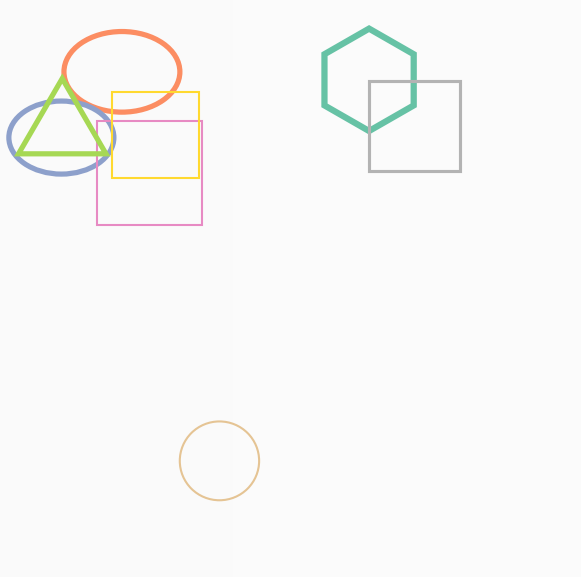[{"shape": "hexagon", "thickness": 3, "radius": 0.44, "center": [0.635, 0.861]}, {"shape": "oval", "thickness": 2.5, "radius": 0.5, "center": [0.21, 0.875]}, {"shape": "oval", "thickness": 2.5, "radius": 0.45, "center": [0.106, 0.761]}, {"shape": "square", "thickness": 1, "radius": 0.45, "center": [0.257, 0.699]}, {"shape": "triangle", "thickness": 2.5, "radius": 0.43, "center": [0.107, 0.776]}, {"shape": "square", "thickness": 1, "radius": 0.37, "center": [0.268, 0.766]}, {"shape": "circle", "thickness": 1, "radius": 0.34, "center": [0.378, 0.201]}, {"shape": "square", "thickness": 1.5, "radius": 0.39, "center": [0.713, 0.781]}]